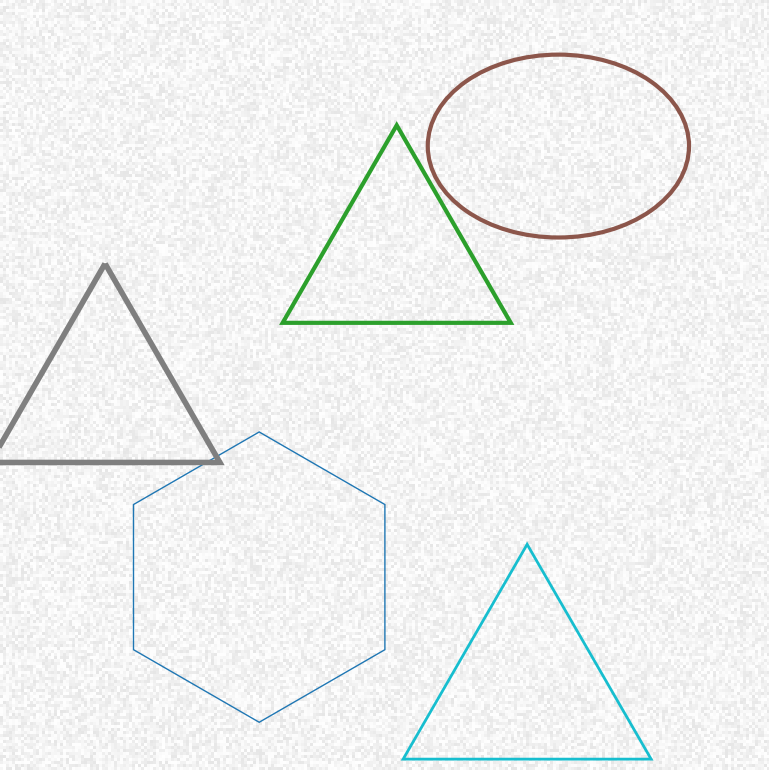[{"shape": "hexagon", "thickness": 0.5, "radius": 0.94, "center": [0.337, 0.251]}, {"shape": "triangle", "thickness": 1.5, "radius": 0.86, "center": [0.515, 0.666]}, {"shape": "oval", "thickness": 1.5, "radius": 0.85, "center": [0.725, 0.81]}, {"shape": "triangle", "thickness": 2, "radius": 0.86, "center": [0.136, 0.485]}, {"shape": "triangle", "thickness": 1, "radius": 0.93, "center": [0.685, 0.107]}]